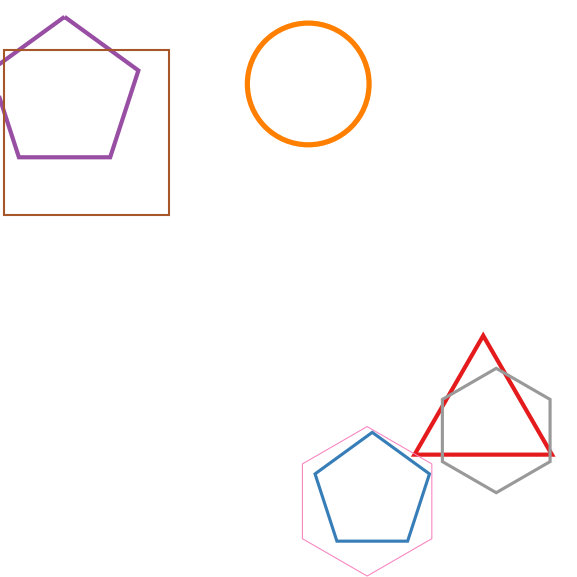[{"shape": "triangle", "thickness": 2, "radius": 0.69, "center": [0.837, 0.281]}, {"shape": "pentagon", "thickness": 1.5, "radius": 0.52, "center": [0.645, 0.146]}, {"shape": "pentagon", "thickness": 2, "radius": 0.67, "center": [0.112, 0.836]}, {"shape": "circle", "thickness": 2.5, "radius": 0.53, "center": [0.534, 0.854]}, {"shape": "square", "thickness": 1, "radius": 0.72, "center": [0.149, 0.77]}, {"shape": "hexagon", "thickness": 0.5, "radius": 0.65, "center": [0.636, 0.131]}, {"shape": "hexagon", "thickness": 1.5, "radius": 0.54, "center": [0.859, 0.254]}]